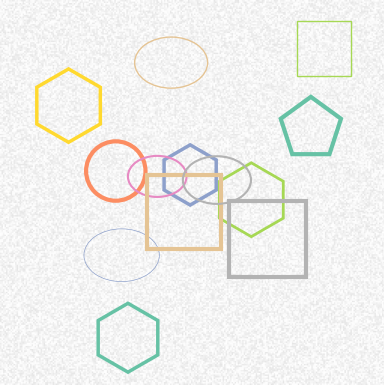[{"shape": "hexagon", "thickness": 2.5, "radius": 0.45, "center": [0.332, 0.123]}, {"shape": "pentagon", "thickness": 3, "radius": 0.41, "center": [0.807, 0.666]}, {"shape": "circle", "thickness": 3, "radius": 0.39, "center": [0.301, 0.556]}, {"shape": "oval", "thickness": 0.5, "radius": 0.49, "center": [0.316, 0.337]}, {"shape": "hexagon", "thickness": 2.5, "radius": 0.39, "center": [0.494, 0.546]}, {"shape": "oval", "thickness": 1.5, "radius": 0.38, "center": [0.408, 0.542]}, {"shape": "hexagon", "thickness": 2, "radius": 0.48, "center": [0.653, 0.481]}, {"shape": "square", "thickness": 1, "radius": 0.36, "center": [0.842, 0.874]}, {"shape": "hexagon", "thickness": 2.5, "radius": 0.48, "center": [0.178, 0.726]}, {"shape": "square", "thickness": 3, "radius": 0.48, "center": [0.477, 0.449]}, {"shape": "oval", "thickness": 1, "radius": 0.47, "center": [0.445, 0.837]}, {"shape": "oval", "thickness": 1.5, "radius": 0.44, "center": [0.563, 0.532]}, {"shape": "square", "thickness": 3, "radius": 0.5, "center": [0.695, 0.379]}]